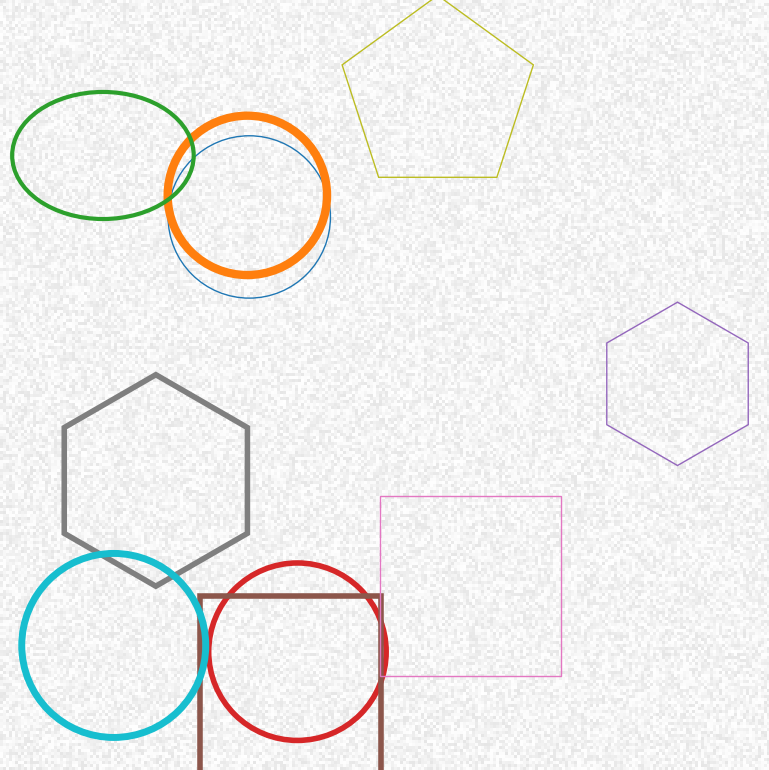[{"shape": "circle", "thickness": 0.5, "radius": 0.53, "center": [0.324, 0.718]}, {"shape": "circle", "thickness": 3, "radius": 0.52, "center": [0.321, 0.746]}, {"shape": "oval", "thickness": 1.5, "radius": 0.59, "center": [0.134, 0.798]}, {"shape": "circle", "thickness": 2, "radius": 0.58, "center": [0.386, 0.154]}, {"shape": "hexagon", "thickness": 0.5, "radius": 0.53, "center": [0.88, 0.502]}, {"shape": "square", "thickness": 2, "radius": 0.59, "center": [0.377, 0.109]}, {"shape": "square", "thickness": 0.5, "radius": 0.59, "center": [0.611, 0.239]}, {"shape": "hexagon", "thickness": 2, "radius": 0.69, "center": [0.202, 0.376]}, {"shape": "pentagon", "thickness": 0.5, "radius": 0.65, "center": [0.568, 0.875]}, {"shape": "circle", "thickness": 2.5, "radius": 0.6, "center": [0.148, 0.162]}]